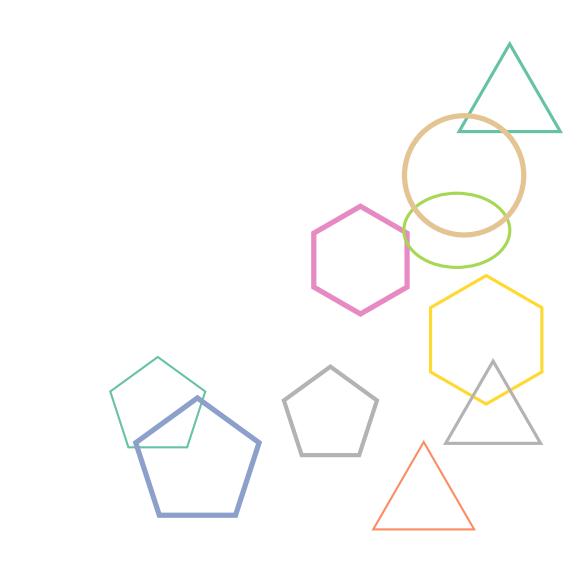[{"shape": "pentagon", "thickness": 1, "radius": 0.43, "center": [0.273, 0.295]}, {"shape": "triangle", "thickness": 1.5, "radius": 0.51, "center": [0.883, 0.822]}, {"shape": "triangle", "thickness": 1, "radius": 0.5, "center": [0.734, 0.133]}, {"shape": "pentagon", "thickness": 2.5, "radius": 0.56, "center": [0.342, 0.198]}, {"shape": "hexagon", "thickness": 2.5, "radius": 0.47, "center": [0.624, 0.549]}, {"shape": "oval", "thickness": 1.5, "radius": 0.46, "center": [0.791, 0.6]}, {"shape": "hexagon", "thickness": 1.5, "radius": 0.56, "center": [0.842, 0.411]}, {"shape": "circle", "thickness": 2.5, "radius": 0.52, "center": [0.804, 0.696]}, {"shape": "pentagon", "thickness": 2, "radius": 0.42, "center": [0.572, 0.28]}, {"shape": "triangle", "thickness": 1.5, "radius": 0.47, "center": [0.854, 0.279]}]